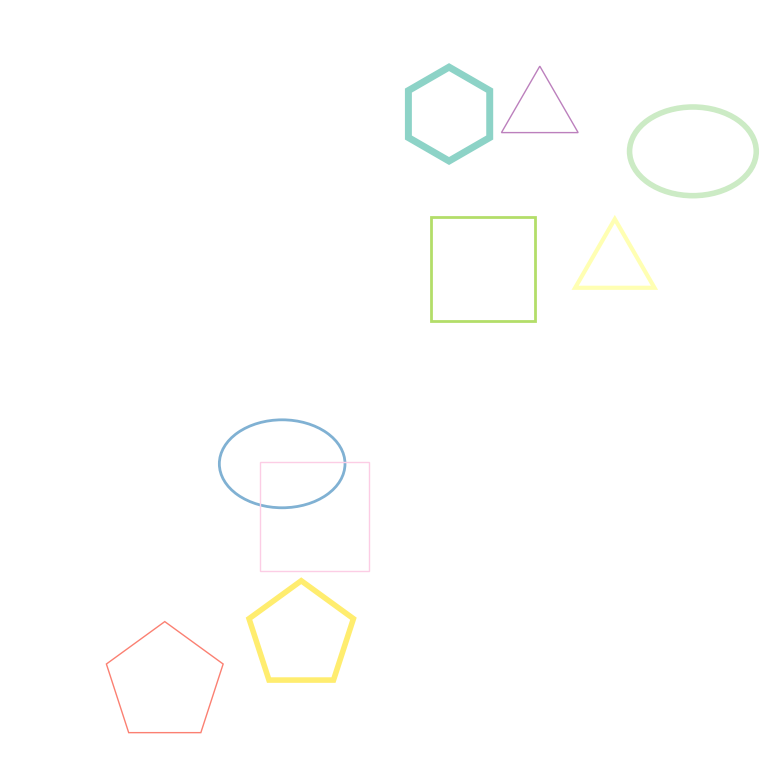[{"shape": "hexagon", "thickness": 2.5, "radius": 0.3, "center": [0.583, 0.852]}, {"shape": "triangle", "thickness": 1.5, "radius": 0.3, "center": [0.798, 0.656]}, {"shape": "pentagon", "thickness": 0.5, "radius": 0.4, "center": [0.214, 0.113]}, {"shape": "oval", "thickness": 1, "radius": 0.41, "center": [0.366, 0.398]}, {"shape": "square", "thickness": 1, "radius": 0.34, "center": [0.628, 0.651]}, {"shape": "square", "thickness": 0.5, "radius": 0.36, "center": [0.408, 0.329]}, {"shape": "triangle", "thickness": 0.5, "radius": 0.29, "center": [0.701, 0.857]}, {"shape": "oval", "thickness": 2, "radius": 0.41, "center": [0.9, 0.803]}, {"shape": "pentagon", "thickness": 2, "radius": 0.36, "center": [0.391, 0.174]}]